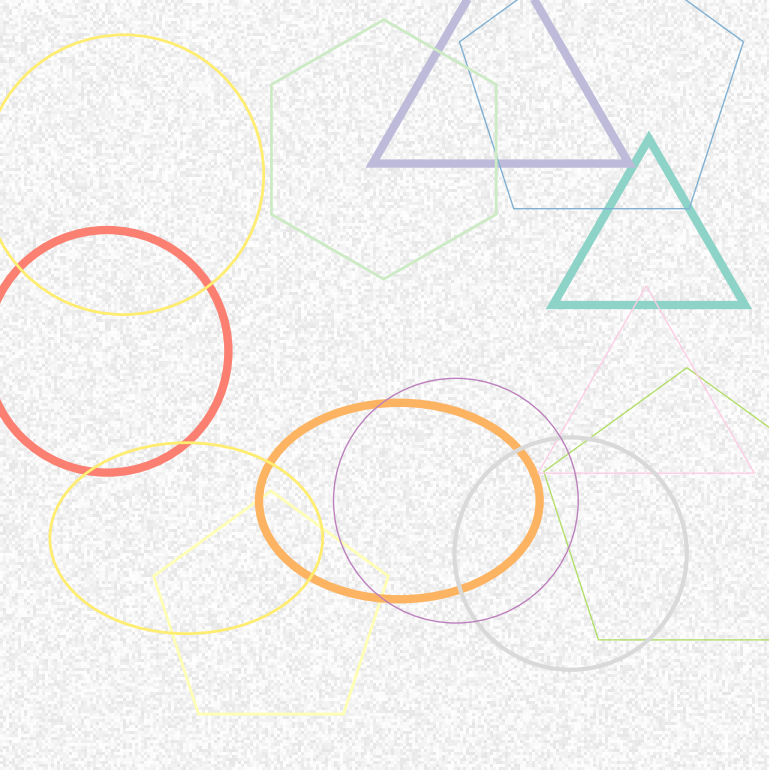[{"shape": "triangle", "thickness": 3, "radius": 0.72, "center": [0.843, 0.676]}, {"shape": "pentagon", "thickness": 1, "radius": 0.8, "center": [0.352, 0.202]}, {"shape": "triangle", "thickness": 3, "radius": 0.96, "center": [0.65, 0.884]}, {"shape": "circle", "thickness": 3, "radius": 0.79, "center": [0.139, 0.544]}, {"shape": "pentagon", "thickness": 0.5, "radius": 0.97, "center": [0.781, 0.886]}, {"shape": "oval", "thickness": 3, "radius": 0.91, "center": [0.519, 0.349]}, {"shape": "pentagon", "thickness": 0.5, "radius": 0.98, "center": [0.892, 0.327]}, {"shape": "triangle", "thickness": 0.5, "radius": 0.81, "center": [0.839, 0.467]}, {"shape": "circle", "thickness": 1.5, "radius": 0.75, "center": [0.741, 0.281]}, {"shape": "circle", "thickness": 0.5, "radius": 0.79, "center": [0.592, 0.35]}, {"shape": "hexagon", "thickness": 1, "radius": 0.84, "center": [0.498, 0.806]}, {"shape": "circle", "thickness": 1, "radius": 0.91, "center": [0.161, 0.773]}, {"shape": "oval", "thickness": 1, "radius": 0.89, "center": [0.242, 0.301]}]